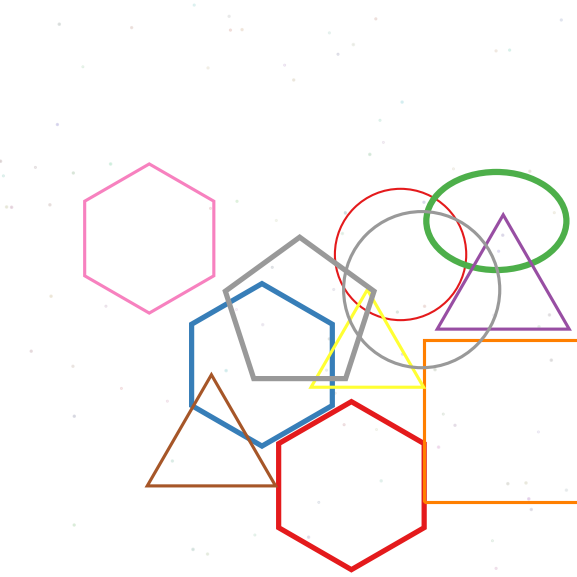[{"shape": "circle", "thickness": 1, "radius": 0.57, "center": [0.694, 0.558]}, {"shape": "hexagon", "thickness": 2.5, "radius": 0.73, "center": [0.608, 0.158]}, {"shape": "hexagon", "thickness": 2.5, "radius": 0.7, "center": [0.454, 0.367]}, {"shape": "oval", "thickness": 3, "radius": 0.61, "center": [0.86, 0.616]}, {"shape": "triangle", "thickness": 1.5, "radius": 0.66, "center": [0.871, 0.495]}, {"shape": "square", "thickness": 1.5, "radius": 0.7, "center": [0.875, 0.27]}, {"shape": "triangle", "thickness": 1.5, "radius": 0.56, "center": [0.636, 0.385]}, {"shape": "triangle", "thickness": 1.5, "radius": 0.64, "center": [0.366, 0.222]}, {"shape": "hexagon", "thickness": 1.5, "radius": 0.65, "center": [0.258, 0.586]}, {"shape": "pentagon", "thickness": 2.5, "radius": 0.68, "center": [0.519, 0.453]}, {"shape": "circle", "thickness": 1.5, "radius": 0.68, "center": [0.73, 0.498]}]